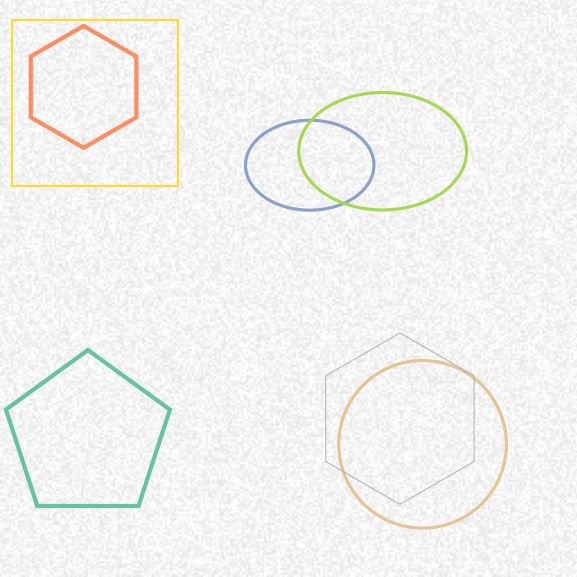[{"shape": "pentagon", "thickness": 2, "radius": 0.75, "center": [0.152, 0.244]}, {"shape": "hexagon", "thickness": 2, "radius": 0.53, "center": [0.145, 0.849]}, {"shape": "oval", "thickness": 1.5, "radius": 0.56, "center": [0.536, 0.713]}, {"shape": "oval", "thickness": 1.5, "radius": 0.73, "center": [0.663, 0.737]}, {"shape": "square", "thickness": 1, "radius": 0.72, "center": [0.164, 0.821]}, {"shape": "circle", "thickness": 1.5, "radius": 0.73, "center": [0.732, 0.23]}, {"shape": "hexagon", "thickness": 0.5, "radius": 0.74, "center": [0.693, 0.274]}]